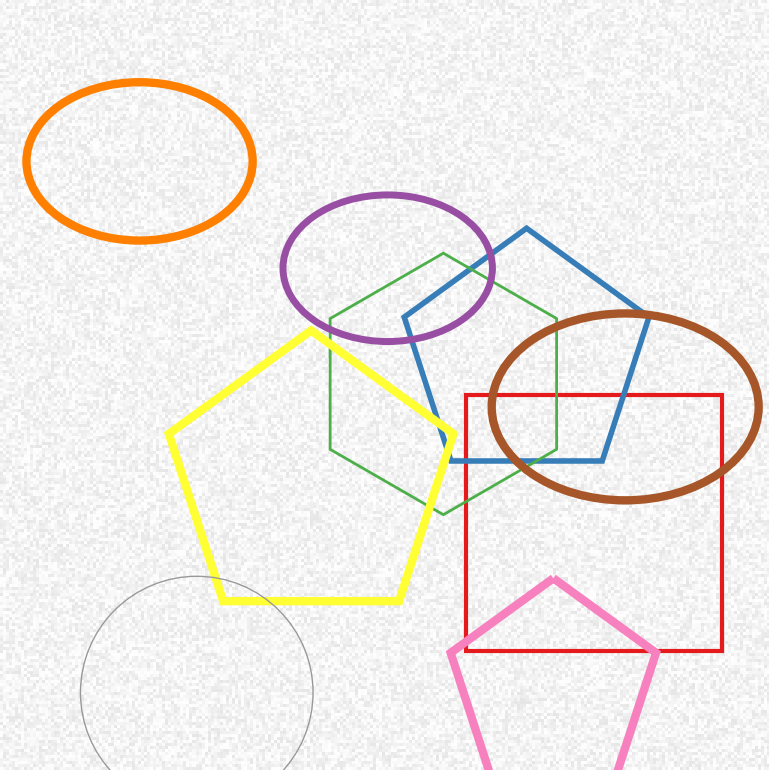[{"shape": "square", "thickness": 1.5, "radius": 0.83, "center": [0.771, 0.32]}, {"shape": "pentagon", "thickness": 2, "radius": 0.84, "center": [0.684, 0.536]}, {"shape": "hexagon", "thickness": 1, "radius": 0.85, "center": [0.576, 0.501]}, {"shape": "oval", "thickness": 2.5, "radius": 0.68, "center": [0.504, 0.652]}, {"shape": "oval", "thickness": 3, "radius": 0.73, "center": [0.181, 0.79]}, {"shape": "pentagon", "thickness": 3, "radius": 0.97, "center": [0.404, 0.376]}, {"shape": "oval", "thickness": 3, "radius": 0.87, "center": [0.812, 0.472]}, {"shape": "pentagon", "thickness": 3, "radius": 0.7, "center": [0.719, 0.109]}, {"shape": "circle", "thickness": 0.5, "radius": 0.76, "center": [0.256, 0.101]}]